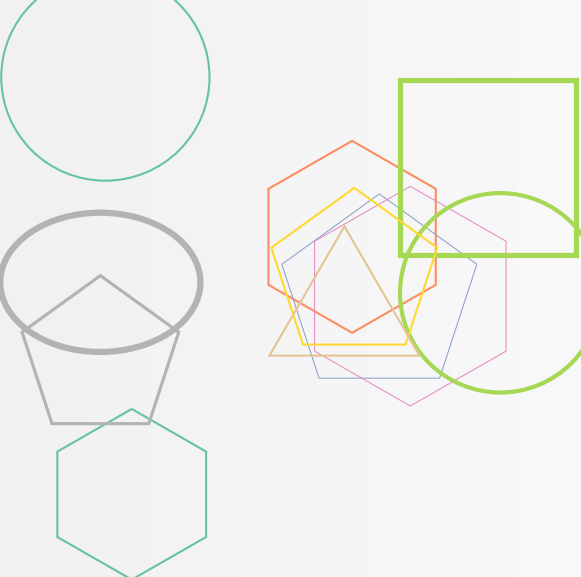[{"shape": "hexagon", "thickness": 1, "radius": 0.74, "center": [0.227, 0.143]}, {"shape": "circle", "thickness": 1, "radius": 0.9, "center": [0.181, 0.865]}, {"shape": "hexagon", "thickness": 1, "radius": 0.83, "center": [0.606, 0.589]}, {"shape": "pentagon", "thickness": 0.5, "radius": 0.88, "center": [0.653, 0.487]}, {"shape": "hexagon", "thickness": 0.5, "radius": 0.95, "center": [0.706, 0.486]}, {"shape": "circle", "thickness": 2, "radius": 0.86, "center": [0.861, 0.492]}, {"shape": "square", "thickness": 2.5, "radius": 0.76, "center": [0.84, 0.71]}, {"shape": "pentagon", "thickness": 1, "radius": 0.75, "center": [0.609, 0.524]}, {"shape": "triangle", "thickness": 1, "radius": 0.75, "center": [0.593, 0.458]}, {"shape": "pentagon", "thickness": 1.5, "radius": 0.71, "center": [0.173, 0.38]}, {"shape": "oval", "thickness": 3, "radius": 0.86, "center": [0.173, 0.51]}]